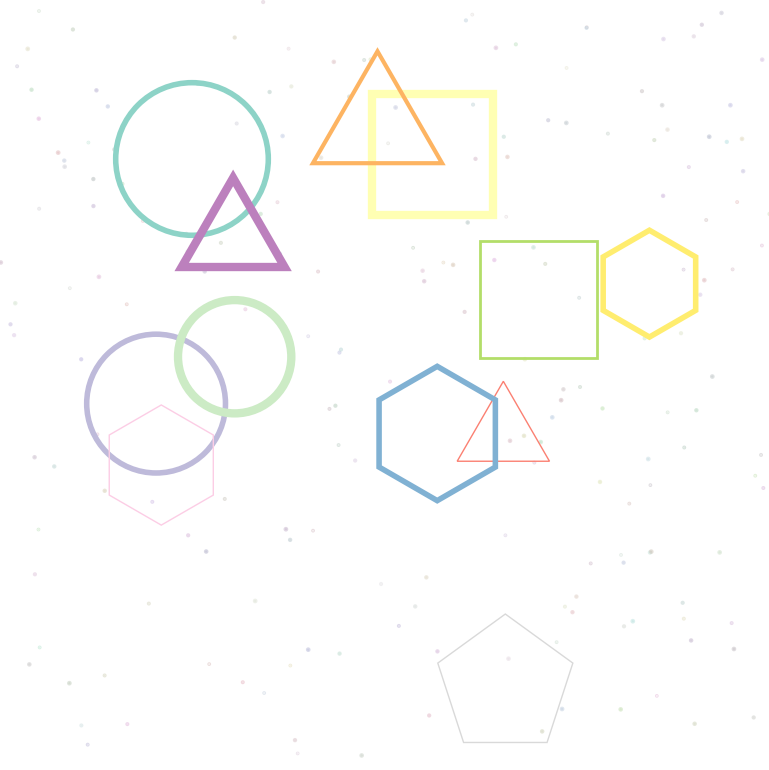[{"shape": "circle", "thickness": 2, "radius": 0.5, "center": [0.249, 0.794]}, {"shape": "square", "thickness": 3, "radius": 0.39, "center": [0.562, 0.799]}, {"shape": "circle", "thickness": 2, "radius": 0.45, "center": [0.203, 0.476]}, {"shape": "triangle", "thickness": 0.5, "radius": 0.35, "center": [0.654, 0.436]}, {"shape": "hexagon", "thickness": 2, "radius": 0.44, "center": [0.568, 0.437]}, {"shape": "triangle", "thickness": 1.5, "radius": 0.48, "center": [0.49, 0.836]}, {"shape": "square", "thickness": 1, "radius": 0.38, "center": [0.699, 0.611]}, {"shape": "hexagon", "thickness": 0.5, "radius": 0.39, "center": [0.209, 0.396]}, {"shape": "pentagon", "thickness": 0.5, "radius": 0.46, "center": [0.656, 0.11]}, {"shape": "triangle", "thickness": 3, "radius": 0.39, "center": [0.303, 0.692]}, {"shape": "circle", "thickness": 3, "radius": 0.37, "center": [0.305, 0.537]}, {"shape": "hexagon", "thickness": 2, "radius": 0.35, "center": [0.843, 0.632]}]